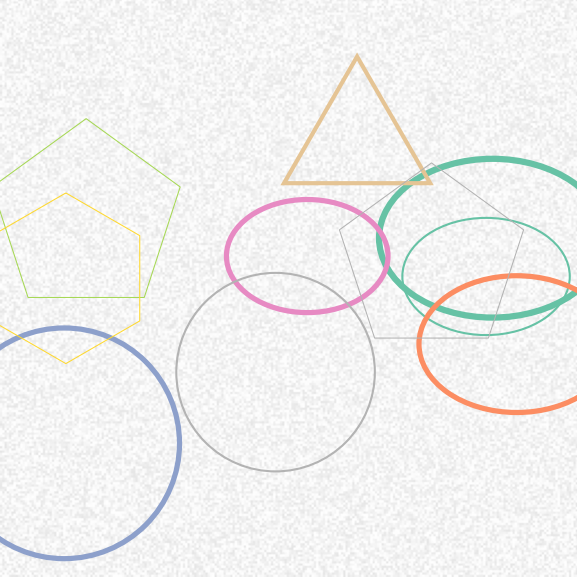[{"shape": "oval", "thickness": 1, "radius": 0.72, "center": [0.842, 0.52]}, {"shape": "oval", "thickness": 3, "radius": 0.98, "center": [0.853, 0.587]}, {"shape": "oval", "thickness": 2.5, "radius": 0.85, "center": [0.895, 0.403]}, {"shape": "circle", "thickness": 2.5, "radius": 1.0, "center": [0.111, 0.231]}, {"shape": "oval", "thickness": 2.5, "radius": 0.7, "center": [0.532, 0.556]}, {"shape": "pentagon", "thickness": 0.5, "radius": 0.86, "center": [0.149, 0.623]}, {"shape": "hexagon", "thickness": 0.5, "radius": 0.74, "center": [0.114, 0.517]}, {"shape": "triangle", "thickness": 2, "radius": 0.73, "center": [0.618, 0.755]}, {"shape": "pentagon", "thickness": 0.5, "radius": 0.84, "center": [0.747, 0.549]}, {"shape": "circle", "thickness": 1, "radius": 0.86, "center": [0.477, 0.355]}]